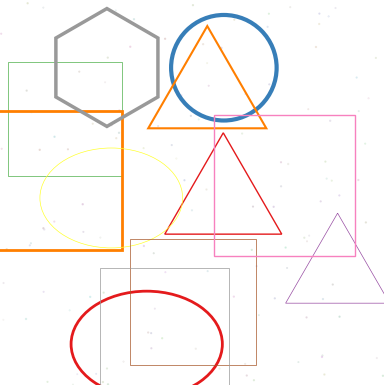[{"shape": "triangle", "thickness": 1, "radius": 0.88, "center": [0.58, 0.48]}, {"shape": "oval", "thickness": 2, "radius": 0.98, "center": [0.381, 0.106]}, {"shape": "circle", "thickness": 3, "radius": 0.69, "center": [0.581, 0.824]}, {"shape": "square", "thickness": 0.5, "radius": 0.74, "center": [0.17, 0.692]}, {"shape": "triangle", "thickness": 0.5, "radius": 0.78, "center": [0.877, 0.29]}, {"shape": "triangle", "thickness": 1.5, "radius": 0.89, "center": [0.538, 0.755]}, {"shape": "square", "thickness": 2, "radius": 0.9, "center": [0.137, 0.53]}, {"shape": "oval", "thickness": 0.5, "radius": 0.93, "center": [0.289, 0.486]}, {"shape": "square", "thickness": 0.5, "radius": 0.82, "center": [0.502, 0.217]}, {"shape": "square", "thickness": 1, "radius": 0.91, "center": [0.739, 0.518]}, {"shape": "hexagon", "thickness": 2.5, "radius": 0.77, "center": [0.278, 0.825]}, {"shape": "square", "thickness": 0.5, "radius": 0.84, "center": [0.427, 0.136]}]